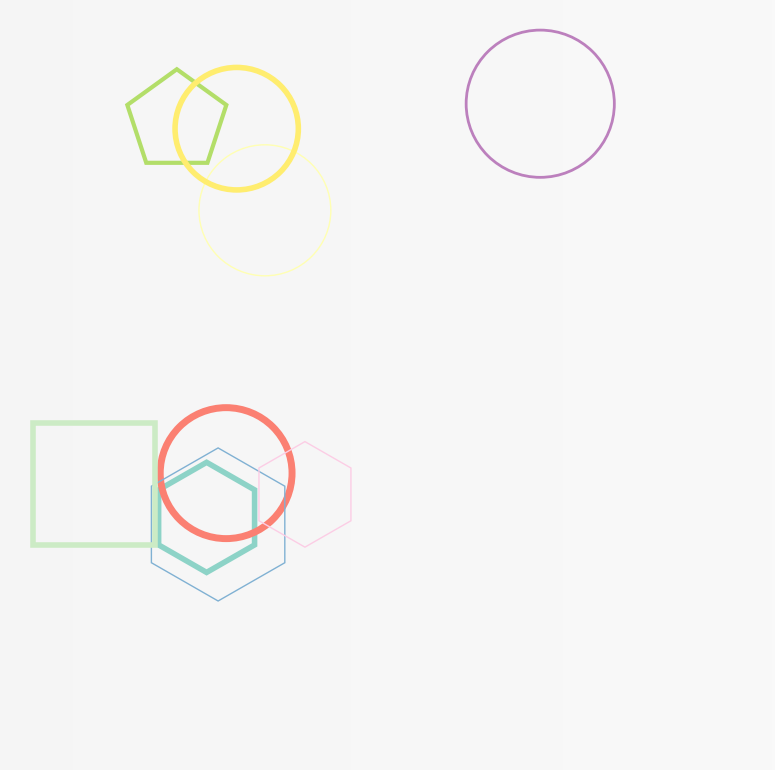[{"shape": "hexagon", "thickness": 2, "radius": 0.36, "center": [0.267, 0.328]}, {"shape": "circle", "thickness": 0.5, "radius": 0.43, "center": [0.342, 0.727]}, {"shape": "circle", "thickness": 2.5, "radius": 0.43, "center": [0.292, 0.386]}, {"shape": "hexagon", "thickness": 0.5, "radius": 0.5, "center": [0.281, 0.319]}, {"shape": "pentagon", "thickness": 1.5, "radius": 0.34, "center": [0.228, 0.843]}, {"shape": "hexagon", "thickness": 0.5, "radius": 0.34, "center": [0.393, 0.358]}, {"shape": "circle", "thickness": 1, "radius": 0.48, "center": [0.697, 0.865]}, {"shape": "square", "thickness": 2, "radius": 0.4, "center": [0.121, 0.372]}, {"shape": "circle", "thickness": 2, "radius": 0.4, "center": [0.305, 0.833]}]